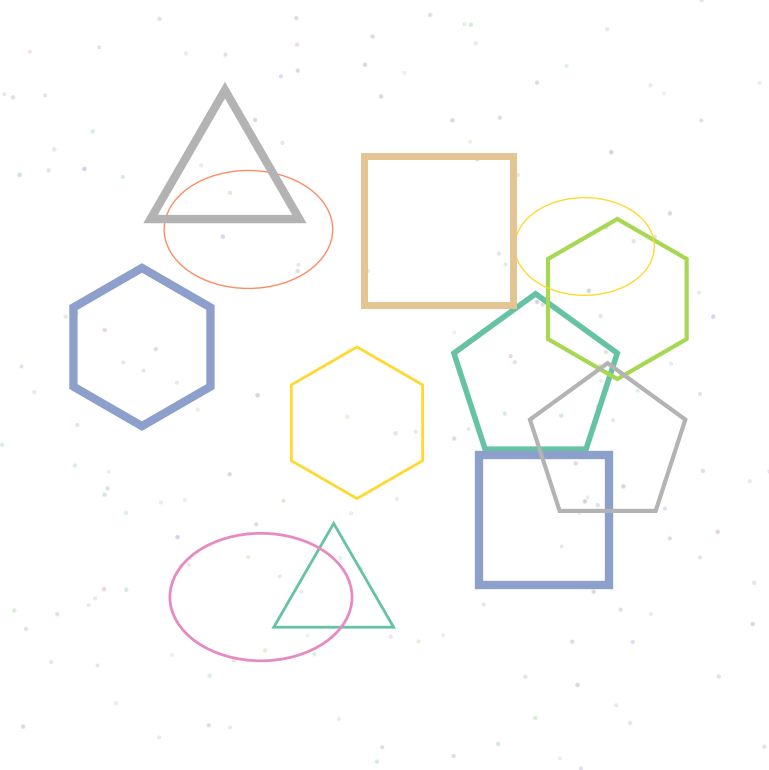[{"shape": "pentagon", "thickness": 2, "radius": 0.56, "center": [0.696, 0.507]}, {"shape": "triangle", "thickness": 1, "radius": 0.45, "center": [0.433, 0.23]}, {"shape": "oval", "thickness": 0.5, "radius": 0.55, "center": [0.323, 0.702]}, {"shape": "square", "thickness": 3, "radius": 0.42, "center": [0.706, 0.324]}, {"shape": "hexagon", "thickness": 3, "radius": 0.51, "center": [0.184, 0.549]}, {"shape": "oval", "thickness": 1, "radius": 0.59, "center": [0.339, 0.225]}, {"shape": "hexagon", "thickness": 1.5, "radius": 0.52, "center": [0.802, 0.612]}, {"shape": "oval", "thickness": 0.5, "radius": 0.45, "center": [0.759, 0.68]}, {"shape": "hexagon", "thickness": 1, "radius": 0.49, "center": [0.464, 0.451]}, {"shape": "square", "thickness": 2.5, "radius": 0.48, "center": [0.569, 0.701]}, {"shape": "pentagon", "thickness": 1.5, "radius": 0.53, "center": [0.789, 0.422]}, {"shape": "triangle", "thickness": 3, "radius": 0.56, "center": [0.292, 0.771]}]